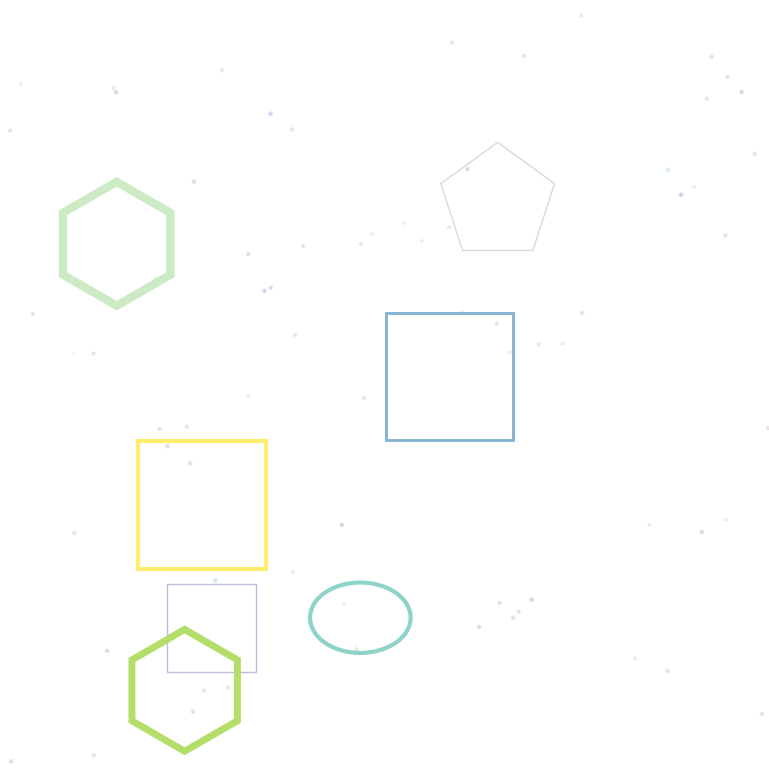[{"shape": "oval", "thickness": 1.5, "radius": 0.33, "center": [0.468, 0.198]}, {"shape": "square", "thickness": 0.5, "radius": 0.29, "center": [0.275, 0.184]}, {"shape": "square", "thickness": 1, "radius": 0.41, "center": [0.584, 0.511]}, {"shape": "hexagon", "thickness": 2.5, "radius": 0.4, "center": [0.24, 0.103]}, {"shape": "pentagon", "thickness": 0.5, "radius": 0.39, "center": [0.646, 0.738]}, {"shape": "hexagon", "thickness": 3, "radius": 0.4, "center": [0.152, 0.683]}, {"shape": "square", "thickness": 1.5, "radius": 0.42, "center": [0.262, 0.344]}]